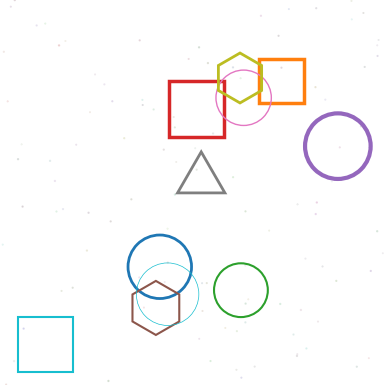[{"shape": "circle", "thickness": 2, "radius": 0.41, "center": [0.415, 0.307]}, {"shape": "square", "thickness": 2.5, "radius": 0.29, "center": [0.731, 0.789]}, {"shape": "circle", "thickness": 1.5, "radius": 0.35, "center": [0.626, 0.246]}, {"shape": "square", "thickness": 2.5, "radius": 0.36, "center": [0.511, 0.717]}, {"shape": "circle", "thickness": 3, "radius": 0.43, "center": [0.878, 0.62]}, {"shape": "hexagon", "thickness": 1.5, "radius": 0.35, "center": [0.405, 0.2]}, {"shape": "circle", "thickness": 1, "radius": 0.36, "center": [0.633, 0.746]}, {"shape": "triangle", "thickness": 2, "radius": 0.36, "center": [0.523, 0.534]}, {"shape": "hexagon", "thickness": 2, "radius": 0.32, "center": [0.623, 0.797]}, {"shape": "circle", "thickness": 0.5, "radius": 0.41, "center": [0.435, 0.236]}, {"shape": "square", "thickness": 1.5, "radius": 0.36, "center": [0.118, 0.104]}]